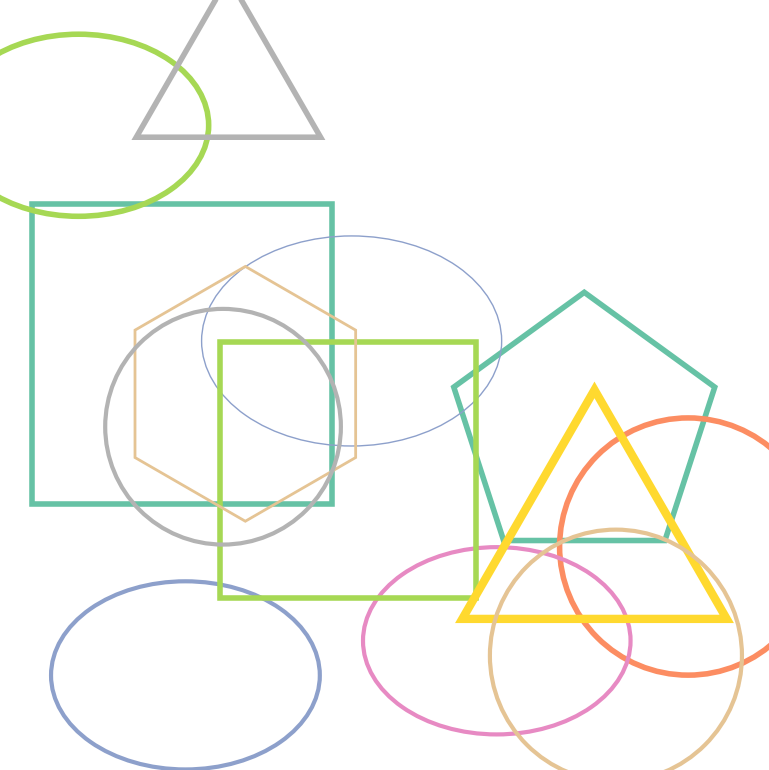[{"shape": "square", "thickness": 2, "radius": 0.97, "center": [0.236, 0.54]}, {"shape": "pentagon", "thickness": 2, "radius": 0.89, "center": [0.759, 0.442]}, {"shape": "circle", "thickness": 2, "radius": 0.84, "center": [0.894, 0.29]}, {"shape": "oval", "thickness": 1.5, "radius": 0.87, "center": [0.241, 0.123]}, {"shape": "oval", "thickness": 0.5, "radius": 0.97, "center": [0.457, 0.557]}, {"shape": "oval", "thickness": 1.5, "radius": 0.87, "center": [0.645, 0.168]}, {"shape": "square", "thickness": 2, "radius": 0.83, "center": [0.452, 0.389]}, {"shape": "oval", "thickness": 2, "radius": 0.84, "center": [0.102, 0.837]}, {"shape": "triangle", "thickness": 3, "radius": 0.99, "center": [0.772, 0.295]}, {"shape": "hexagon", "thickness": 1, "radius": 0.83, "center": [0.319, 0.489]}, {"shape": "circle", "thickness": 1.5, "radius": 0.82, "center": [0.8, 0.148]}, {"shape": "circle", "thickness": 1.5, "radius": 0.77, "center": [0.29, 0.446]}, {"shape": "triangle", "thickness": 2, "radius": 0.69, "center": [0.297, 0.891]}]